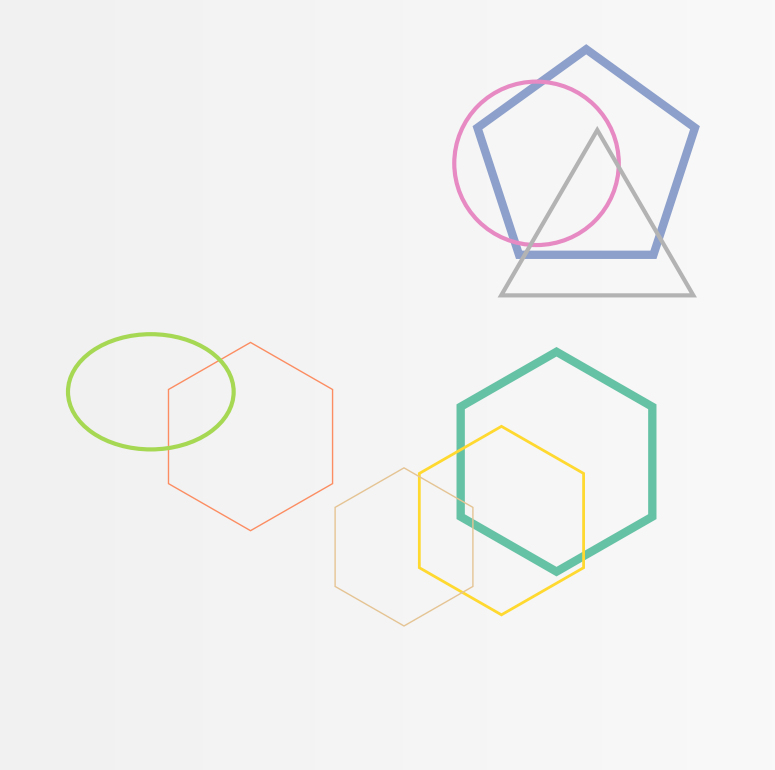[{"shape": "hexagon", "thickness": 3, "radius": 0.71, "center": [0.718, 0.4]}, {"shape": "hexagon", "thickness": 0.5, "radius": 0.61, "center": [0.323, 0.433]}, {"shape": "pentagon", "thickness": 3, "radius": 0.74, "center": [0.756, 0.788]}, {"shape": "circle", "thickness": 1.5, "radius": 0.53, "center": [0.692, 0.788]}, {"shape": "oval", "thickness": 1.5, "radius": 0.53, "center": [0.195, 0.491]}, {"shape": "hexagon", "thickness": 1, "radius": 0.61, "center": [0.647, 0.324]}, {"shape": "hexagon", "thickness": 0.5, "radius": 0.51, "center": [0.521, 0.29]}, {"shape": "triangle", "thickness": 1.5, "radius": 0.72, "center": [0.771, 0.688]}]